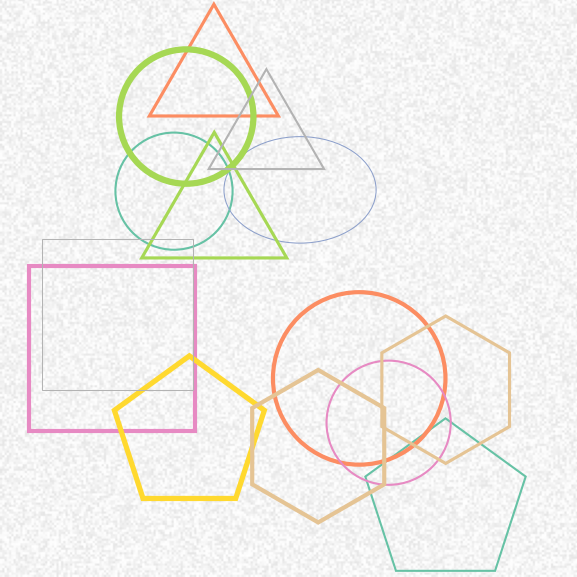[{"shape": "circle", "thickness": 1, "radius": 0.51, "center": [0.301, 0.668]}, {"shape": "pentagon", "thickness": 1, "radius": 0.73, "center": [0.771, 0.129]}, {"shape": "triangle", "thickness": 1.5, "radius": 0.64, "center": [0.37, 0.863]}, {"shape": "circle", "thickness": 2, "radius": 0.75, "center": [0.622, 0.344]}, {"shape": "oval", "thickness": 0.5, "radius": 0.66, "center": [0.52, 0.67]}, {"shape": "square", "thickness": 2, "radius": 0.72, "center": [0.194, 0.395]}, {"shape": "circle", "thickness": 1, "radius": 0.54, "center": [0.673, 0.267]}, {"shape": "triangle", "thickness": 1.5, "radius": 0.72, "center": [0.371, 0.625]}, {"shape": "circle", "thickness": 3, "radius": 0.58, "center": [0.322, 0.797]}, {"shape": "pentagon", "thickness": 2.5, "radius": 0.68, "center": [0.328, 0.246]}, {"shape": "hexagon", "thickness": 1.5, "radius": 0.64, "center": [0.772, 0.324]}, {"shape": "hexagon", "thickness": 2, "radius": 0.66, "center": [0.551, 0.226]}, {"shape": "triangle", "thickness": 1, "radius": 0.58, "center": [0.461, 0.764]}, {"shape": "square", "thickness": 0.5, "radius": 0.65, "center": [0.203, 0.455]}]